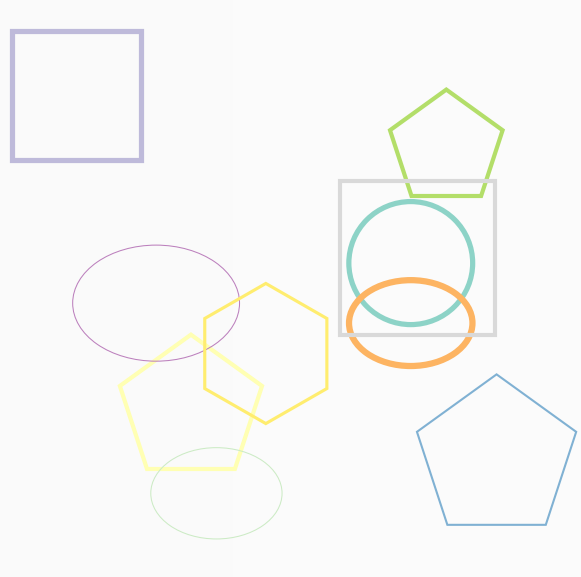[{"shape": "circle", "thickness": 2.5, "radius": 0.53, "center": [0.707, 0.544]}, {"shape": "pentagon", "thickness": 2, "radius": 0.64, "center": [0.329, 0.291]}, {"shape": "square", "thickness": 2.5, "radius": 0.56, "center": [0.131, 0.833]}, {"shape": "pentagon", "thickness": 1, "radius": 0.72, "center": [0.854, 0.207]}, {"shape": "oval", "thickness": 3, "radius": 0.53, "center": [0.707, 0.44]}, {"shape": "pentagon", "thickness": 2, "radius": 0.51, "center": [0.768, 0.742]}, {"shape": "square", "thickness": 2, "radius": 0.67, "center": [0.717, 0.553]}, {"shape": "oval", "thickness": 0.5, "radius": 0.72, "center": [0.269, 0.474]}, {"shape": "oval", "thickness": 0.5, "radius": 0.56, "center": [0.372, 0.145]}, {"shape": "hexagon", "thickness": 1.5, "radius": 0.61, "center": [0.457, 0.387]}]